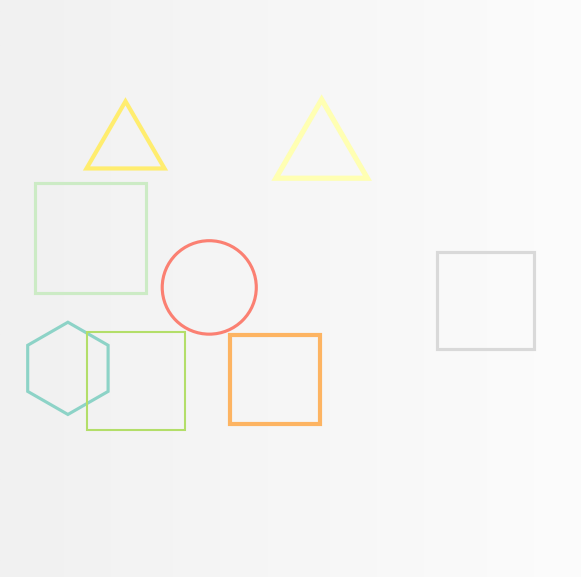[{"shape": "hexagon", "thickness": 1.5, "radius": 0.4, "center": [0.117, 0.361]}, {"shape": "triangle", "thickness": 2.5, "radius": 0.45, "center": [0.553, 0.736]}, {"shape": "circle", "thickness": 1.5, "radius": 0.4, "center": [0.36, 0.501]}, {"shape": "square", "thickness": 2, "radius": 0.38, "center": [0.473, 0.341]}, {"shape": "square", "thickness": 1, "radius": 0.42, "center": [0.234, 0.339]}, {"shape": "square", "thickness": 1.5, "radius": 0.42, "center": [0.835, 0.479]}, {"shape": "square", "thickness": 1.5, "radius": 0.48, "center": [0.156, 0.587]}, {"shape": "triangle", "thickness": 2, "radius": 0.39, "center": [0.216, 0.746]}]